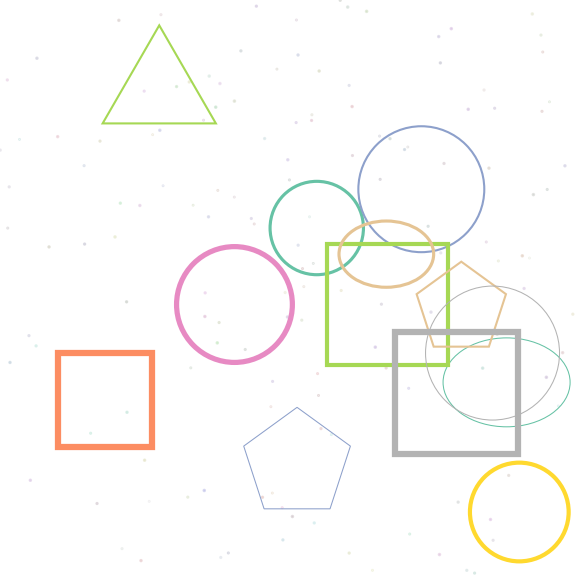[{"shape": "oval", "thickness": 0.5, "radius": 0.55, "center": [0.877, 0.337]}, {"shape": "circle", "thickness": 1.5, "radius": 0.4, "center": [0.549, 0.604]}, {"shape": "square", "thickness": 3, "radius": 0.41, "center": [0.182, 0.307]}, {"shape": "pentagon", "thickness": 0.5, "radius": 0.49, "center": [0.514, 0.197]}, {"shape": "circle", "thickness": 1, "radius": 0.55, "center": [0.73, 0.671]}, {"shape": "circle", "thickness": 2.5, "radius": 0.5, "center": [0.406, 0.472]}, {"shape": "triangle", "thickness": 1, "radius": 0.57, "center": [0.276, 0.842]}, {"shape": "square", "thickness": 2, "radius": 0.52, "center": [0.672, 0.471]}, {"shape": "circle", "thickness": 2, "radius": 0.43, "center": [0.899, 0.113]}, {"shape": "pentagon", "thickness": 1, "radius": 0.41, "center": [0.799, 0.465]}, {"shape": "oval", "thickness": 1.5, "radius": 0.41, "center": [0.669, 0.559]}, {"shape": "circle", "thickness": 0.5, "radius": 0.58, "center": [0.853, 0.388]}, {"shape": "square", "thickness": 3, "radius": 0.53, "center": [0.79, 0.319]}]